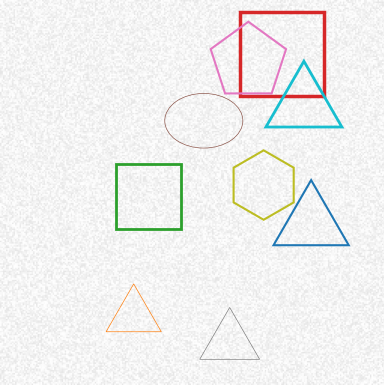[{"shape": "triangle", "thickness": 1.5, "radius": 0.56, "center": [0.808, 0.419]}, {"shape": "triangle", "thickness": 0.5, "radius": 0.41, "center": [0.347, 0.18]}, {"shape": "square", "thickness": 2, "radius": 0.42, "center": [0.386, 0.489]}, {"shape": "square", "thickness": 2.5, "radius": 0.54, "center": [0.732, 0.86]}, {"shape": "oval", "thickness": 0.5, "radius": 0.51, "center": [0.529, 0.686]}, {"shape": "pentagon", "thickness": 1.5, "radius": 0.51, "center": [0.645, 0.841]}, {"shape": "triangle", "thickness": 0.5, "radius": 0.45, "center": [0.597, 0.112]}, {"shape": "hexagon", "thickness": 1.5, "radius": 0.45, "center": [0.685, 0.519]}, {"shape": "triangle", "thickness": 2, "radius": 0.57, "center": [0.789, 0.727]}]